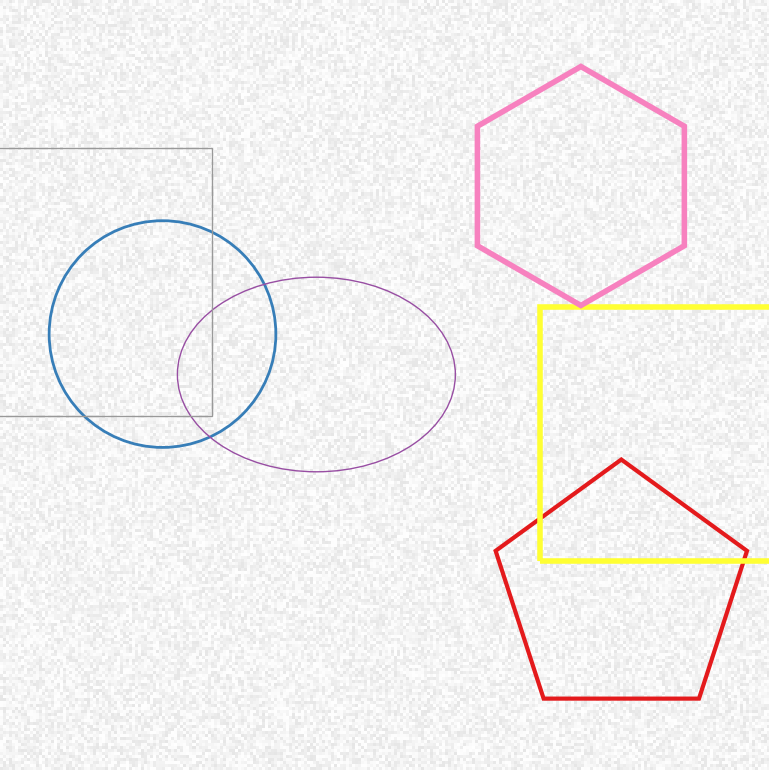[{"shape": "pentagon", "thickness": 1.5, "radius": 0.86, "center": [0.807, 0.232]}, {"shape": "circle", "thickness": 1, "radius": 0.74, "center": [0.211, 0.566]}, {"shape": "oval", "thickness": 0.5, "radius": 0.9, "center": [0.411, 0.514]}, {"shape": "square", "thickness": 2, "radius": 0.82, "center": [0.865, 0.437]}, {"shape": "hexagon", "thickness": 2, "radius": 0.78, "center": [0.754, 0.758]}, {"shape": "square", "thickness": 0.5, "radius": 0.87, "center": [0.101, 0.634]}]